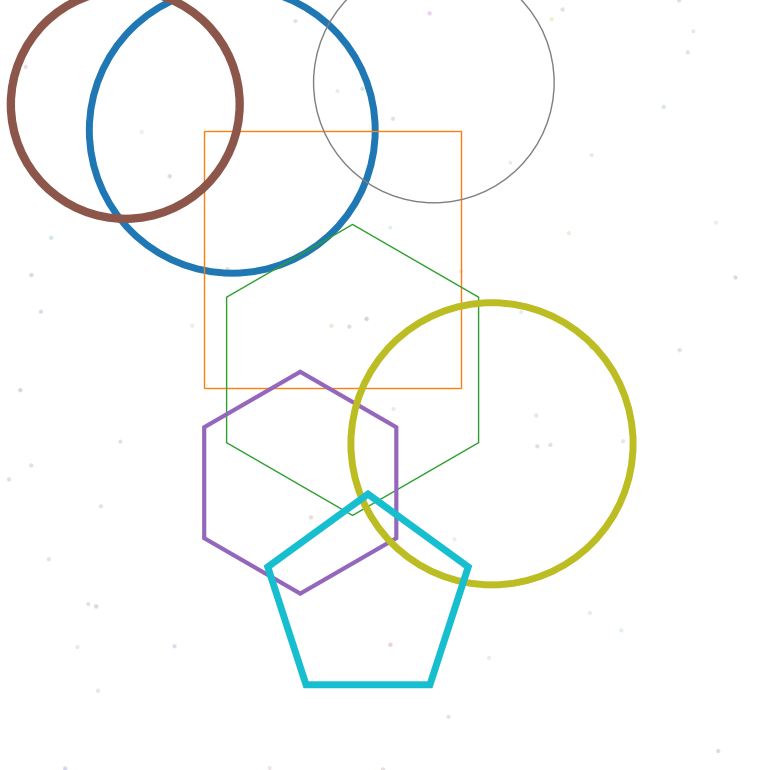[{"shape": "circle", "thickness": 2.5, "radius": 0.93, "center": [0.302, 0.831]}, {"shape": "square", "thickness": 0.5, "radius": 0.84, "center": [0.432, 0.663]}, {"shape": "hexagon", "thickness": 0.5, "radius": 0.94, "center": [0.458, 0.52]}, {"shape": "hexagon", "thickness": 1.5, "radius": 0.72, "center": [0.39, 0.373]}, {"shape": "circle", "thickness": 3, "radius": 0.74, "center": [0.163, 0.864]}, {"shape": "circle", "thickness": 0.5, "radius": 0.78, "center": [0.563, 0.893]}, {"shape": "circle", "thickness": 2.5, "radius": 0.92, "center": [0.639, 0.424]}, {"shape": "pentagon", "thickness": 2.5, "radius": 0.68, "center": [0.478, 0.221]}]